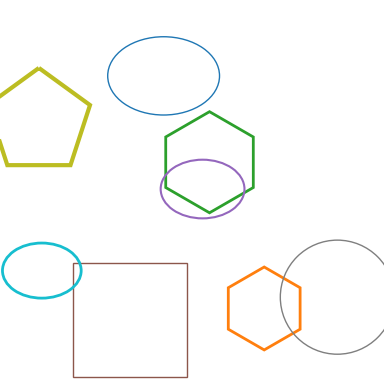[{"shape": "oval", "thickness": 1, "radius": 0.73, "center": [0.425, 0.803]}, {"shape": "hexagon", "thickness": 2, "radius": 0.54, "center": [0.686, 0.199]}, {"shape": "hexagon", "thickness": 2, "radius": 0.66, "center": [0.544, 0.579]}, {"shape": "oval", "thickness": 1.5, "radius": 0.54, "center": [0.526, 0.509]}, {"shape": "square", "thickness": 1, "radius": 0.74, "center": [0.337, 0.168]}, {"shape": "circle", "thickness": 1, "radius": 0.74, "center": [0.876, 0.228]}, {"shape": "pentagon", "thickness": 3, "radius": 0.7, "center": [0.101, 0.684]}, {"shape": "oval", "thickness": 2, "radius": 0.51, "center": [0.109, 0.297]}]